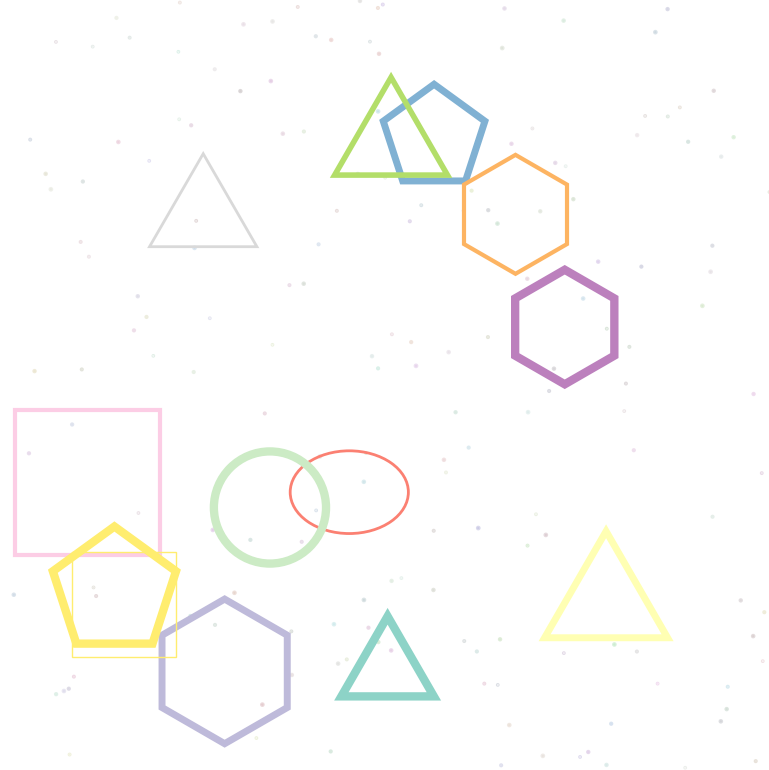[{"shape": "triangle", "thickness": 3, "radius": 0.35, "center": [0.503, 0.13]}, {"shape": "triangle", "thickness": 2.5, "radius": 0.46, "center": [0.787, 0.218]}, {"shape": "hexagon", "thickness": 2.5, "radius": 0.47, "center": [0.292, 0.128]}, {"shape": "oval", "thickness": 1, "radius": 0.38, "center": [0.454, 0.361]}, {"shape": "pentagon", "thickness": 2.5, "radius": 0.35, "center": [0.564, 0.821]}, {"shape": "hexagon", "thickness": 1.5, "radius": 0.39, "center": [0.669, 0.722]}, {"shape": "triangle", "thickness": 2, "radius": 0.42, "center": [0.508, 0.815]}, {"shape": "square", "thickness": 1.5, "radius": 0.47, "center": [0.114, 0.374]}, {"shape": "triangle", "thickness": 1, "radius": 0.4, "center": [0.264, 0.72]}, {"shape": "hexagon", "thickness": 3, "radius": 0.37, "center": [0.733, 0.575]}, {"shape": "circle", "thickness": 3, "radius": 0.36, "center": [0.351, 0.341]}, {"shape": "pentagon", "thickness": 3, "radius": 0.42, "center": [0.149, 0.232]}, {"shape": "square", "thickness": 0.5, "radius": 0.34, "center": [0.161, 0.215]}]